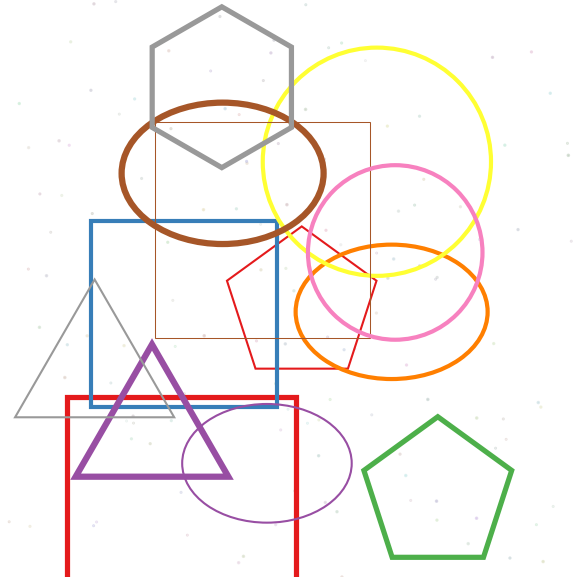[{"shape": "pentagon", "thickness": 1, "radius": 0.68, "center": [0.522, 0.471]}, {"shape": "square", "thickness": 2.5, "radius": 0.99, "center": [0.314, 0.114]}, {"shape": "square", "thickness": 2, "radius": 0.81, "center": [0.319, 0.456]}, {"shape": "pentagon", "thickness": 2.5, "radius": 0.67, "center": [0.758, 0.143]}, {"shape": "oval", "thickness": 1, "radius": 0.73, "center": [0.462, 0.197]}, {"shape": "triangle", "thickness": 3, "radius": 0.76, "center": [0.263, 0.25]}, {"shape": "oval", "thickness": 2, "radius": 0.83, "center": [0.678, 0.459]}, {"shape": "circle", "thickness": 2, "radius": 0.99, "center": [0.653, 0.719]}, {"shape": "oval", "thickness": 3, "radius": 0.87, "center": [0.385, 0.699]}, {"shape": "square", "thickness": 0.5, "radius": 0.93, "center": [0.455, 0.601]}, {"shape": "circle", "thickness": 2, "radius": 0.76, "center": [0.684, 0.562]}, {"shape": "hexagon", "thickness": 2.5, "radius": 0.7, "center": [0.384, 0.848]}, {"shape": "triangle", "thickness": 1, "radius": 0.8, "center": [0.164, 0.356]}]